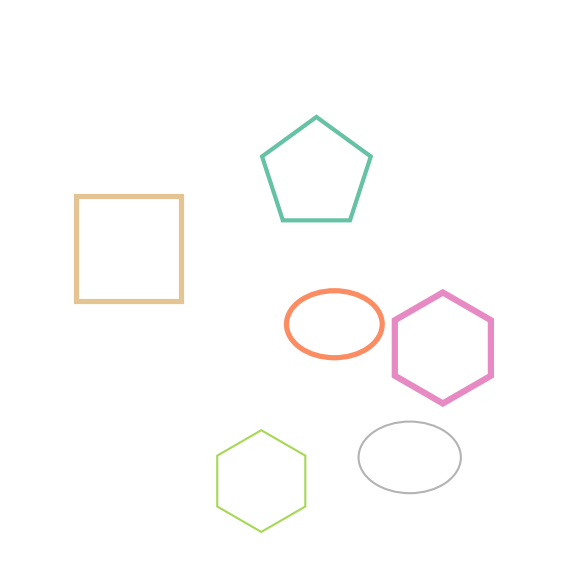[{"shape": "pentagon", "thickness": 2, "radius": 0.49, "center": [0.548, 0.698]}, {"shape": "oval", "thickness": 2.5, "radius": 0.41, "center": [0.579, 0.438]}, {"shape": "hexagon", "thickness": 3, "radius": 0.48, "center": [0.767, 0.397]}, {"shape": "hexagon", "thickness": 1, "radius": 0.44, "center": [0.452, 0.166]}, {"shape": "square", "thickness": 2.5, "radius": 0.45, "center": [0.223, 0.569]}, {"shape": "oval", "thickness": 1, "radius": 0.44, "center": [0.709, 0.207]}]